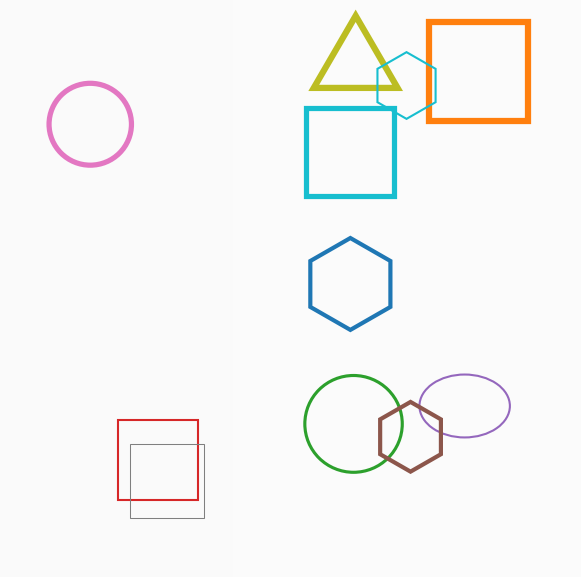[{"shape": "hexagon", "thickness": 2, "radius": 0.4, "center": [0.603, 0.507]}, {"shape": "square", "thickness": 3, "radius": 0.43, "center": [0.823, 0.875]}, {"shape": "circle", "thickness": 1.5, "radius": 0.42, "center": [0.608, 0.265]}, {"shape": "square", "thickness": 1, "radius": 0.34, "center": [0.271, 0.202]}, {"shape": "oval", "thickness": 1, "radius": 0.39, "center": [0.799, 0.296]}, {"shape": "hexagon", "thickness": 2, "radius": 0.3, "center": [0.706, 0.243]}, {"shape": "circle", "thickness": 2.5, "radius": 0.35, "center": [0.155, 0.784]}, {"shape": "square", "thickness": 0.5, "radius": 0.32, "center": [0.287, 0.167]}, {"shape": "triangle", "thickness": 3, "radius": 0.42, "center": [0.612, 0.889]}, {"shape": "square", "thickness": 2.5, "radius": 0.38, "center": [0.602, 0.736]}, {"shape": "hexagon", "thickness": 1, "radius": 0.29, "center": [0.699, 0.851]}]